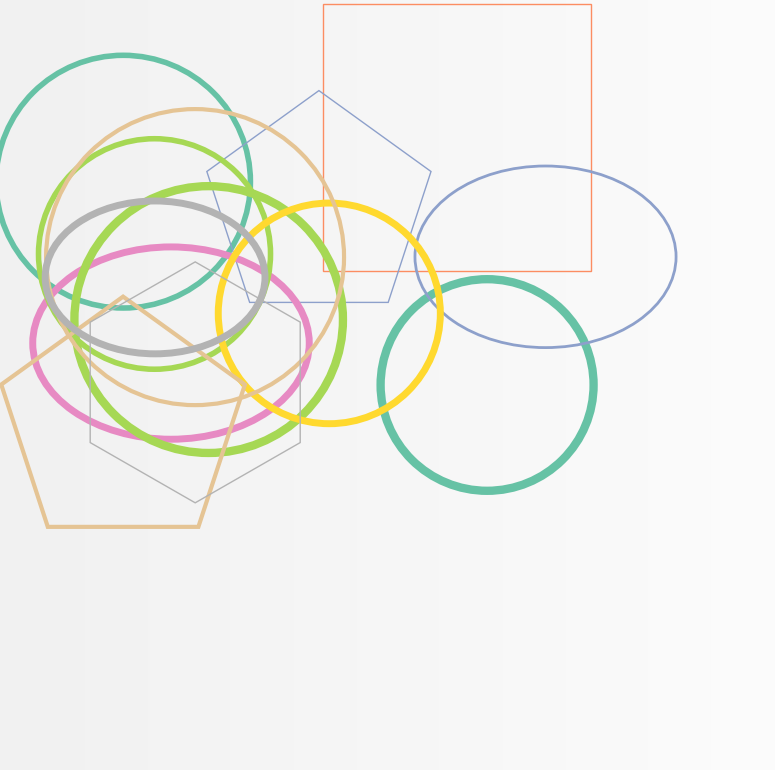[{"shape": "circle", "thickness": 3, "radius": 0.69, "center": [0.629, 0.5]}, {"shape": "circle", "thickness": 2, "radius": 0.82, "center": [0.159, 0.764]}, {"shape": "square", "thickness": 0.5, "radius": 0.87, "center": [0.59, 0.822]}, {"shape": "pentagon", "thickness": 0.5, "radius": 0.76, "center": [0.412, 0.73]}, {"shape": "oval", "thickness": 1, "radius": 0.84, "center": [0.704, 0.666]}, {"shape": "oval", "thickness": 2.5, "radius": 0.89, "center": [0.221, 0.554]}, {"shape": "circle", "thickness": 2, "radius": 0.75, "center": [0.199, 0.67]}, {"shape": "circle", "thickness": 3, "radius": 0.87, "center": [0.269, 0.585]}, {"shape": "circle", "thickness": 2.5, "radius": 0.72, "center": [0.425, 0.593]}, {"shape": "circle", "thickness": 1.5, "radius": 0.96, "center": [0.252, 0.666]}, {"shape": "pentagon", "thickness": 1.5, "radius": 0.83, "center": [0.159, 0.449]}, {"shape": "oval", "thickness": 2.5, "radius": 0.71, "center": [0.2, 0.64]}, {"shape": "hexagon", "thickness": 0.5, "radius": 0.78, "center": [0.252, 0.503]}]